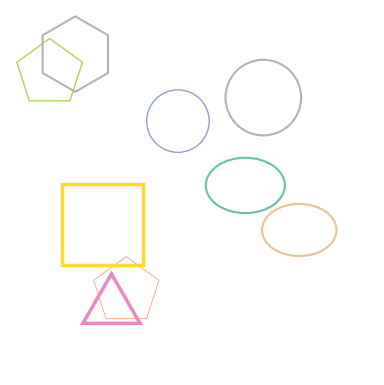[{"shape": "oval", "thickness": 1.5, "radius": 0.51, "center": [0.637, 0.518]}, {"shape": "pentagon", "thickness": 0.5, "radius": 0.45, "center": [0.328, 0.244]}, {"shape": "circle", "thickness": 1, "radius": 0.41, "center": [0.462, 0.685]}, {"shape": "triangle", "thickness": 2.5, "radius": 0.43, "center": [0.289, 0.203]}, {"shape": "pentagon", "thickness": 1, "radius": 0.45, "center": [0.129, 0.811]}, {"shape": "square", "thickness": 2.5, "radius": 0.53, "center": [0.266, 0.417]}, {"shape": "oval", "thickness": 1.5, "radius": 0.48, "center": [0.777, 0.403]}, {"shape": "circle", "thickness": 1.5, "radius": 0.49, "center": [0.684, 0.747]}, {"shape": "hexagon", "thickness": 1.5, "radius": 0.49, "center": [0.196, 0.859]}]